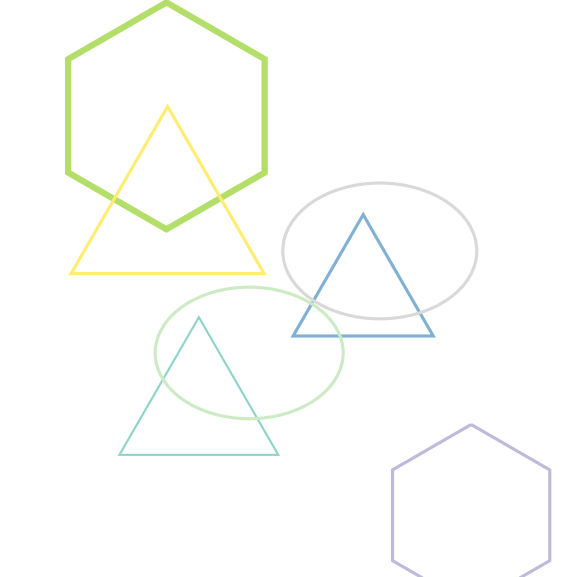[{"shape": "triangle", "thickness": 1, "radius": 0.79, "center": [0.344, 0.291]}, {"shape": "hexagon", "thickness": 1.5, "radius": 0.79, "center": [0.816, 0.107]}, {"shape": "triangle", "thickness": 1.5, "radius": 0.7, "center": [0.629, 0.487]}, {"shape": "hexagon", "thickness": 3, "radius": 0.98, "center": [0.288, 0.799]}, {"shape": "oval", "thickness": 1.5, "radius": 0.84, "center": [0.658, 0.565]}, {"shape": "oval", "thickness": 1.5, "radius": 0.81, "center": [0.431, 0.388]}, {"shape": "triangle", "thickness": 1.5, "radius": 0.96, "center": [0.29, 0.622]}]